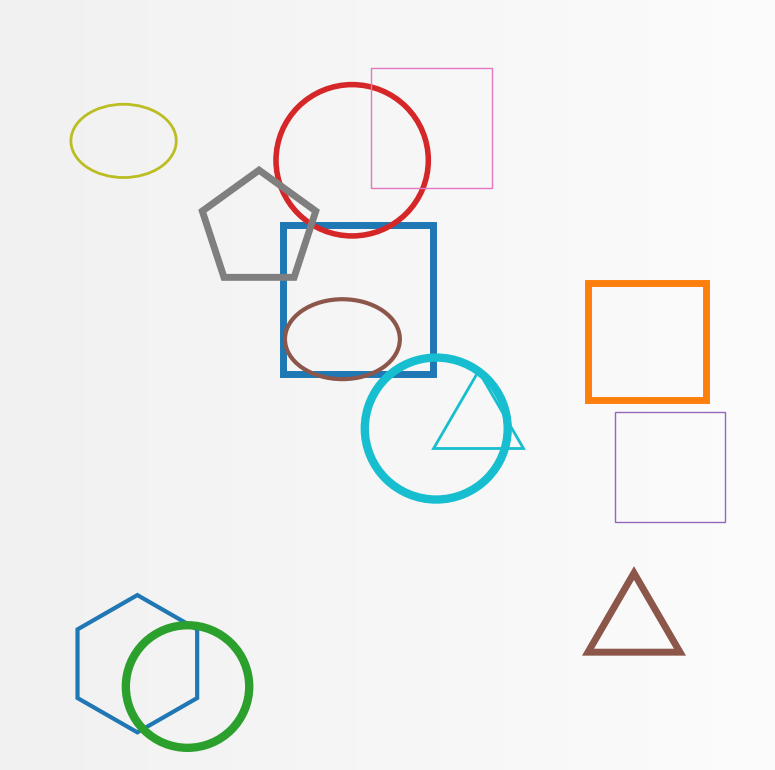[{"shape": "square", "thickness": 2.5, "radius": 0.48, "center": [0.462, 0.611]}, {"shape": "hexagon", "thickness": 1.5, "radius": 0.45, "center": [0.177, 0.138]}, {"shape": "square", "thickness": 2.5, "radius": 0.38, "center": [0.834, 0.556]}, {"shape": "circle", "thickness": 3, "radius": 0.4, "center": [0.242, 0.108]}, {"shape": "circle", "thickness": 2, "radius": 0.49, "center": [0.454, 0.792]}, {"shape": "square", "thickness": 0.5, "radius": 0.36, "center": [0.865, 0.393]}, {"shape": "oval", "thickness": 1.5, "radius": 0.37, "center": [0.442, 0.56]}, {"shape": "triangle", "thickness": 2.5, "radius": 0.34, "center": [0.818, 0.187]}, {"shape": "square", "thickness": 0.5, "radius": 0.39, "center": [0.557, 0.834]}, {"shape": "pentagon", "thickness": 2.5, "radius": 0.38, "center": [0.334, 0.702]}, {"shape": "oval", "thickness": 1, "radius": 0.34, "center": [0.159, 0.817]}, {"shape": "circle", "thickness": 3, "radius": 0.46, "center": [0.563, 0.443]}, {"shape": "triangle", "thickness": 1, "radius": 0.33, "center": [0.617, 0.451]}]